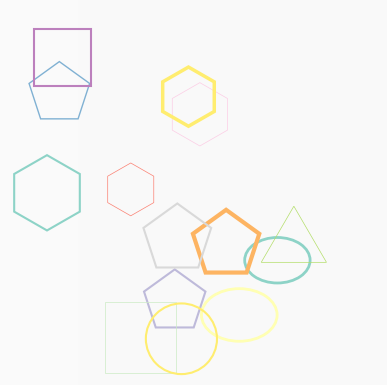[{"shape": "oval", "thickness": 2, "radius": 0.42, "center": [0.716, 0.324]}, {"shape": "hexagon", "thickness": 1.5, "radius": 0.49, "center": [0.121, 0.499]}, {"shape": "oval", "thickness": 2, "radius": 0.49, "center": [0.618, 0.182]}, {"shape": "pentagon", "thickness": 1.5, "radius": 0.42, "center": [0.451, 0.217]}, {"shape": "hexagon", "thickness": 0.5, "radius": 0.34, "center": [0.337, 0.508]}, {"shape": "pentagon", "thickness": 1, "radius": 0.41, "center": [0.153, 0.758]}, {"shape": "pentagon", "thickness": 3, "radius": 0.45, "center": [0.584, 0.365]}, {"shape": "triangle", "thickness": 0.5, "radius": 0.49, "center": [0.758, 0.367]}, {"shape": "hexagon", "thickness": 0.5, "radius": 0.41, "center": [0.516, 0.703]}, {"shape": "pentagon", "thickness": 1.5, "radius": 0.46, "center": [0.458, 0.38]}, {"shape": "square", "thickness": 1.5, "radius": 0.37, "center": [0.162, 0.851]}, {"shape": "square", "thickness": 0.5, "radius": 0.46, "center": [0.362, 0.123]}, {"shape": "hexagon", "thickness": 2.5, "radius": 0.38, "center": [0.486, 0.749]}, {"shape": "circle", "thickness": 1.5, "radius": 0.46, "center": [0.468, 0.12]}]